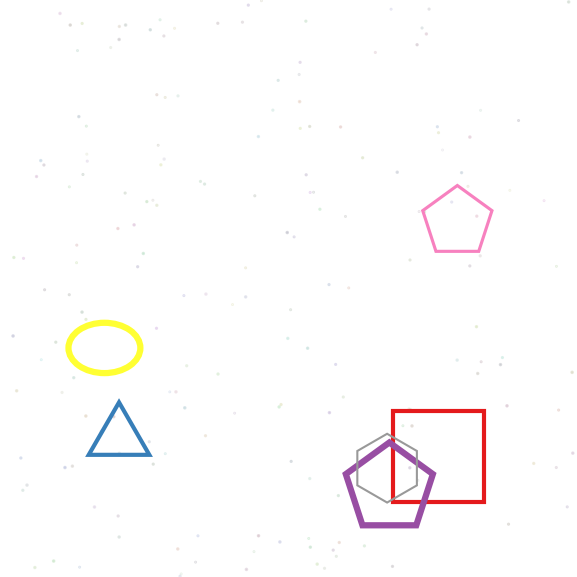[{"shape": "square", "thickness": 2, "radius": 0.39, "center": [0.759, 0.209]}, {"shape": "triangle", "thickness": 2, "radius": 0.3, "center": [0.206, 0.242]}, {"shape": "pentagon", "thickness": 3, "radius": 0.4, "center": [0.674, 0.154]}, {"shape": "oval", "thickness": 3, "radius": 0.31, "center": [0.181, 0.397]}, {"shape": "pentagon", "thickness": 1.5, "radius": 0.32, "center": [0.792, 0.615]}, {"shape": "hexagon", "thickness": 1, "radius": 0.3, "center": [0.67, 0.188]}]